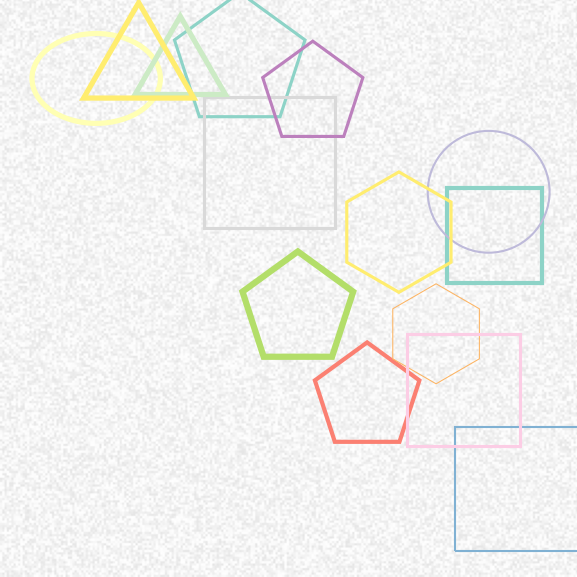[{"shape": "pentagon", "thickness": 1.5, "radius": 0.59, "center": [0.415, 0.893]}, {"shape": "square", "thickness": 2, "radius": 0.41, "center": [0.856, 0.592]}, {"shape": "oval", "thickness": 2.5, "radius": 0.56, "center": [0.167, 0.863]}, {"shape": "circle", "thickness": 1, "radius": 0.53, "center": [0.846, 0.667]}, {"shape": "pentagon", "thickness": 2, "radius": 0.48, "center": [0.636, 0.311]}, {"shape": "square", "thickness": 1, "radius": 0.54, "center": [0.896, 0.153]}, {"shape": "hexagon", "thickness": 0.5, "radius": 0.43, "center": [0.755, 0.421]}, {"shape": "pentagon", "thickness": 3, "radius": 0.5, "center": [0.516, 0.463]}, {"shape": "square", "thickness": 1.5, "radius": 0.49, "center": [0.803, 0.324]}, {"shape": "square", "thickness": 1.5, "radius": 0.57, "center": [0.466, 0.718]}, {"shape": "pentagon", "thickness": 1.5, "radius": 0.46, "center": [0.542, 0.837]}, {"shape": "triangle", "thickness": 2.5, "radius": 0.45, "center": [0.312, 0.881]}, {"shape": "triangle", "thickness": 2.5, "radius": 0.55, "center": [0.24, 0.884]}, {"shape": "hexagon", "thickness": 1.5, "radius": 0.52, "center": [0.691, 0.597]}]